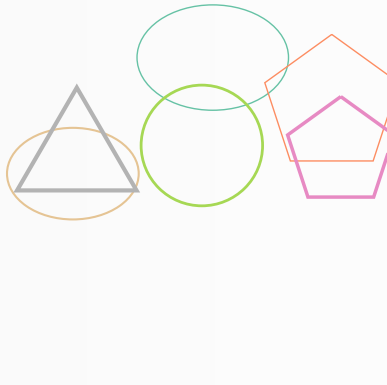[{"shape": "oval", "thickness": 1, "radius": 0.98, "center": [0.549, 0.85]}, {"shape": "pentagon", "thickness": 1, "radius": 0.91, "center": [0.856, 0.729]}, {"shape": "pentagon", "thickness": 2.5, "radius": 0.72, "center": [0.879, 0.605]}, {"shape": "circle", "thickness": 2, "radius": 0.78, "center": [0.521, 0.622]}, {"shape": "oval", "thickness": 1.5, "radius": 0.85, "center": [0.188, 0.549]}, {"shape": "triangle", "thickness": 3, "radius": 0.89, "center": [0.198, 0.594]}]